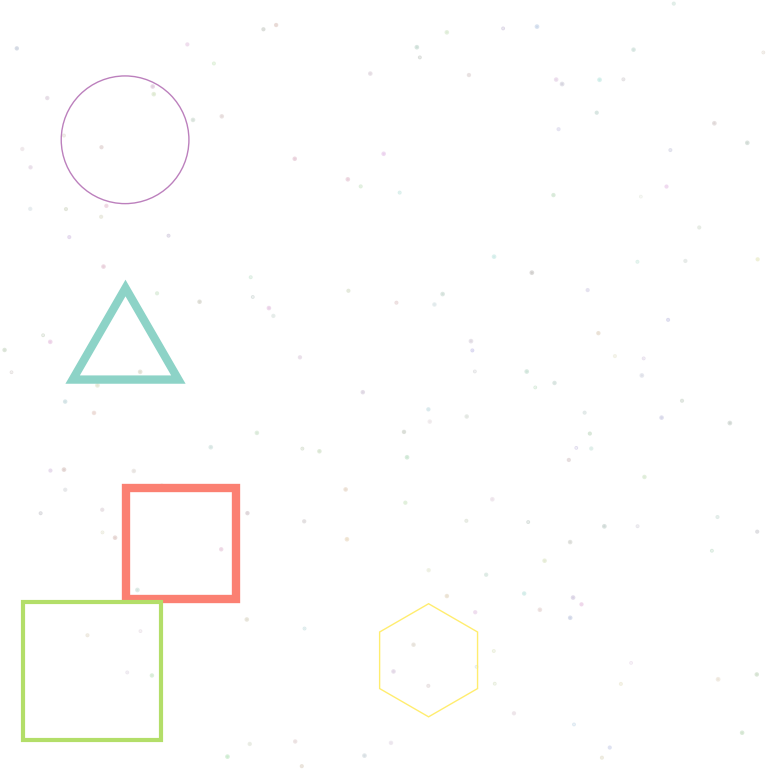[{"shape": "triangle", "thickness": 3, "radius": 0.4, "center": [0.163, 0.547]}, {"shape": "square", "thickness": 3, "radius": 0.36, "center": [0.235, 0.294]}, {"shape": "square", "thickness": 1.5, "radius": 0.45, "center": [0.12, 0.128]}, {"shape": "circle", "thickness": 0.5, "radius": 0.41, "center": [0.162, 0.818]}, {"shape": "hexagon", "thickness": 0.5, "radius": 0.37, "center": [0.557, 0.142]}]